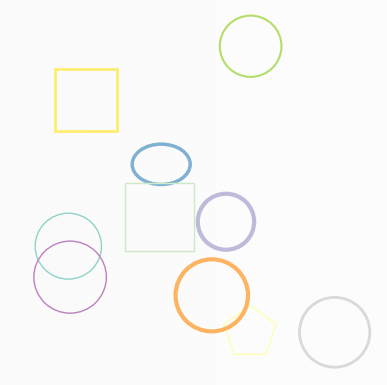[{"shape": "circle", "thickness": 1, "radius": 0.43, "center": [0.176, 0.361]}, {"shape": "pentagon", "thickness": 1, "radius": 0.35, "center": [0.645, 0.137]}, {"shape": "circle", "thickness": 3, "radius": 0.36, "center": [0.583, 0.424]}, {"shape": "oval", "thickness": 2.5, "radius": 0.37, "center": [0.416, 0.573]}, {"shape": "circle", "thickness": 3, "radius": 0.47, "center": [0.547, 0.233]}, {"shape": "circle", "thickness": 1.5, "radius": 0.4, "center": [0.647, 0.88]}, {"shape": "circle", "thickness": 2, "radius": 0.45, "center": [0.864, 0.137]}, {"shape": "circle", "thickness": 1, "radius": 0.47, "center": [0.181, 0.28]}, {"shape": "square", "thickness": 1, "radius": 0.44, "center": [0.411, 0.437]}, {"shape": "square", "thickness": 2, "radius": 0.4, "center": [0.221, 0.741]}]